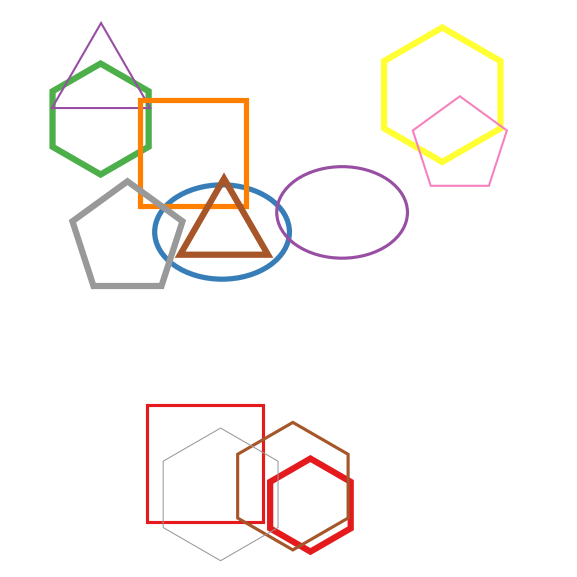[{"shape": "hexagon", "thickness": 3, "radius": 0.4, "center": [0.538, 0.124]}, {"shape": "square", "thickness": 1.5, "radius": 0.5, "center": [0.355, 0.197]}, {"shape": "oval", "thickness": 2.5, "radius": 0.58, "center": [0.385, 0.597]}, {"shape": "hexagon", "thickness": 3, "radius": 0.48, "center": [0.174, 0.793]}, {"shape": "triangle", "thickness": 1, "radius": 0.49, "center": [0.175, 0.861]}, {"shape": "oval", "thickness": 1.5, "radius": 0.57, "center": [0.592, 0.631]}, {"shape": "square", "thickness": 2.5, "radius": 0.46, "center": [0.334, 0.735]}, {"shape": "hexagon", "thickness": 3, "radius": 0.58, "center": [0.766, 0.835]}, {"shape": "triangle", "thickness": 3, "radius": 0.44, "center": [0.388, 0.602]}, {"shape": "hexagon", "thickness": 1.5, "radius": 0.55, "center": [0.507, 0.157]}, {"shape": "pentagon", "thickness": 1, "radius": 0.43, "center": [0.796, 0.747]}, {"shape": "hexagon", "thickness": 0.5, "radius": 0.57, "center": [0.382, 0.143]}, {"shape": "pentagon", "thickness": 3, "radius": 0.5, "center": [0.221, 0.585]}]